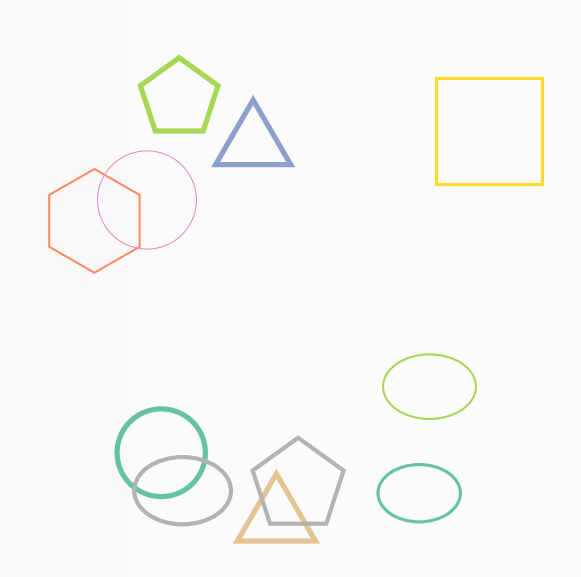[{"shape": "circle", "thickness": 2.5, "radius": 0.38, "center": [0.277, 0.215]}, {"shape": "oval", "thickness": 1.5, "radius": 0.35, "center": [0.721, 0.145]}, {"shape": "hexagon", "thickness": 1, "radius": 0.45, "center": [0.162, 0.617]}, {"shape": "triangle", "thickness": 2.5, "radius": 0.37, "center": [0.436, 0.751]}, {"shape": "circle", "thickness": 0.5, "radius": 0.43, "center": [0.253, 0.653]}, {"shape": "pentagon", "thickness": 2.5, "radius": 0.35, "center": [0.308, 0.829]}, {"shape": "oval", "thickness": 1, "radius": 0.4, "center": [0.739, 0.33]}, {"shape": "square", "thickness": 1.5, "radius": 0.46, "center": [0.842, 0.772]}, {"shape": "triangle", "thickness": 2.5, "radius": 0.39, "center": [0.476, 0.101]}, {"shape": "pentagon", "thickness": 2, "radius": 0.41, "center": [0.513, 0.159]}, {"shape": "oval", "thickness": 2, "radius": 0.42, "center": [0.314, 0.149]}]